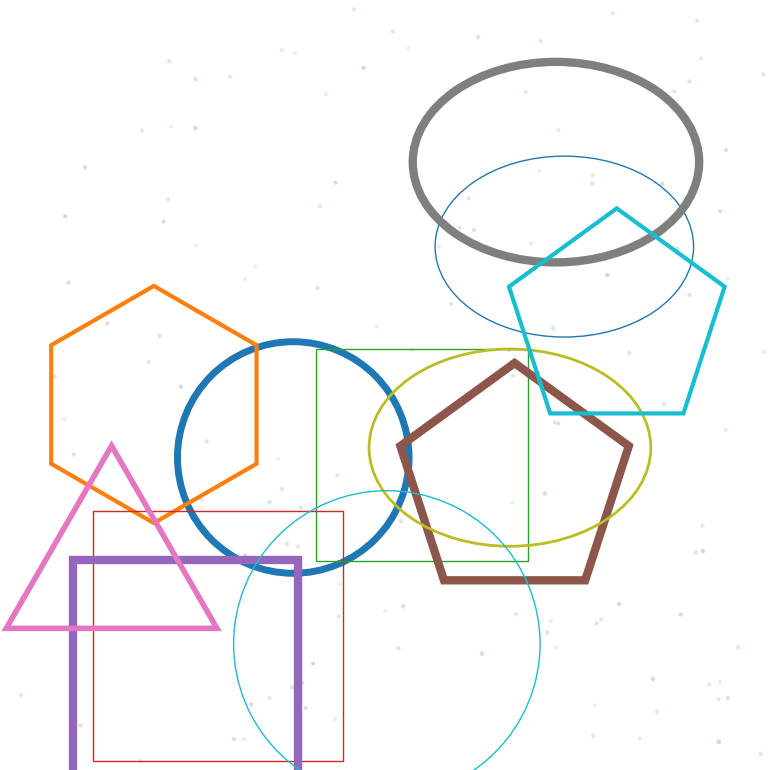[{"shape": "circle", "thickness": 2.5, "radius": 0.75, "center": [0.381, 0.406]}, {"shape": "oval", "thickness": 0.5, "radius": 0.84, "center": [0.733, 0.68]}, {"shape": "hexagon", "thickness": 1.5, "radius": 0.77, "center": [0.2, 0.475]}, {"shape": "square", "thickness": 0.5, "radius": 0.69, "center": [0.548, 0.409]}, {"shape": "square", "thickness": 0.5, "radius": 0.81, "center": [0.283, 0.175]}, {"shape": "square", "thickness": 3, "radius": 0.73, "center": [0.241, 0.126]}, {"shape": "pentagon", "thickness": 3, "radius": 0.78, "center": [0.668, 0.373]}, {"shape": "triangle", "thickness": 2, "radius": 0.79, "center": [0.145, 0.263]}, {"shape": "oval", "thickness": 3, "radius": 0.93, "center": [0.722, 0.789]}, {"shape": "oval", "thickness": 1, "radius": 0.91, "center": [0.662, 0.419]}, {"shape": "circle", "thickness": 0.5, "radius": 1.0, "center": [0.502, 0.164]}, {"shape": "pentagon", "thickness": 1.5, "radius": 0.74, "center": [0.801, 0.582]}]